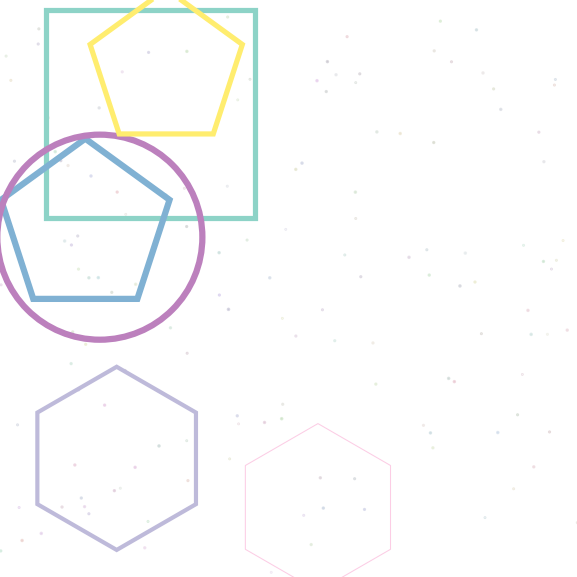[{"shape": "square", "thickness": 2.5, "radius": 0.9, "center": [0.261, 0.801]}, {"shape": "hexagon", "thickness": 2, "radius": 0.79, "center": [0.202, 0.205]}, {"shape": "pentagon", "thickness": 3, "radius": 0.77, "center": [0.148, 0.606]}, {"shape": "hexagon", "thickness": 0.5, "radius": 0.73, "center": [0.551, 0.121]}, {"shape": "circle", "thickness": 3, "radius": 0.89, "center": [0.173, 0.588]}, {"shape": "pentagon", "thickness": 2.5, "radius": 0.69, "center": [0.288, 0.879]}]